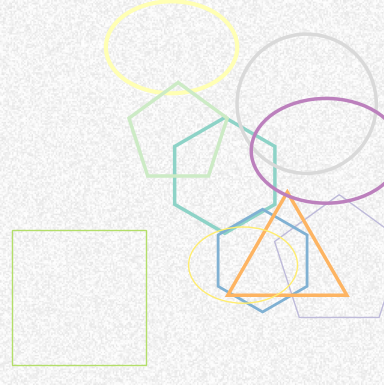[{"shape": "hexagon", "thickness": 2.5, "radius": 0.75, "center": [0.584, 0.544]}, {"shape": "oval", "thickness": 3, "radius": 0.85, "center": [0.446, 0.877]}, {"shape": "pentagon", "thickness": 1, "radius": 0.88, "center": [0.881, 0.318]}, {"shape": "hexagon", "thickness": 2, "radius": 0.67, "center": [0.682, 0.323]}, {"shape": "triangle", "thickness": 2.5, "radius": 0.89, "center": [0.746, 0.322]}, {"shape": "square", "thickness": 1, "radius": 0.87, "center": [0.205, 0.227]}, {"shape": "circle", "thickness": 2.5, "radius": 0.9, "center": [0.797, 0.731]}, {"shape": "oval", "thickness": 2.5, "radius": 0.97, "center": [0.847, 0.608]}, {"shape": "pentagon", "thickness": 2.5, "radius": 0.67, "center": [0.463, 0.651]}, {"shape": "oval", "thickness": 1, "radius": 0.71, "center": [0.631, 0.311]}]